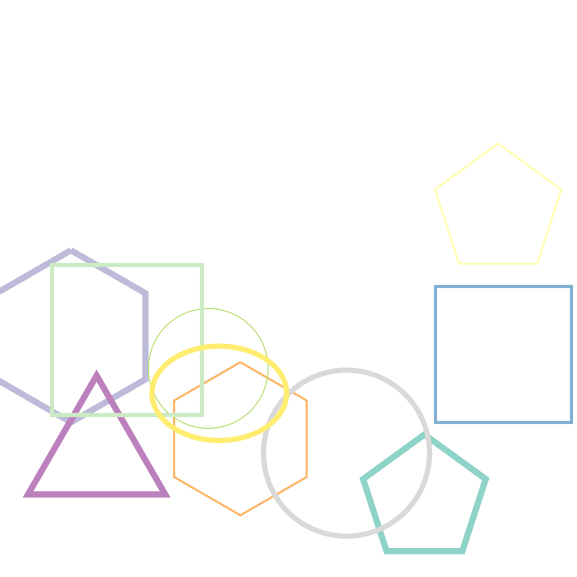[{"shape": "pentagon", "thickness": 3, "radius": 0.56, "center": [0.735, 0.135]}, {"shape": "pentagon", "thickness": 1, "radius": 0.58, "center": [0.862, 0.636]}, {"shape": "hexagon", "thickness": 3, "radius": 0.74, "center": [0.123, 0.417]}, {"shape": "square", "thickness": 1.5, "radius": 0.59, "center": [0.871, 0.386]}, {"shape": "hexagon", "thickness": 1, "radius": 0.66, "center": [0.416, 0.239]}, {"shape": "circle", "thickness": 0.5, "radius": 0.52, "center": [0.361, 0.361]}, {"shape": "circle", "thickness": 2.5, "radius": 0.72, "center": [0.6, 0.214]}, {"shape": "triangle", "thickness": 3, "radius": 0.69, "center": [0.167, 0.212]}, {"shape": "square", "thickness": 2, "radius": 0.65, "center": [0.219, 0.41]}, {"shape": "oval", "thickness": 2.5, "radius": 0.58, "center": [0.38, 0.318]}]